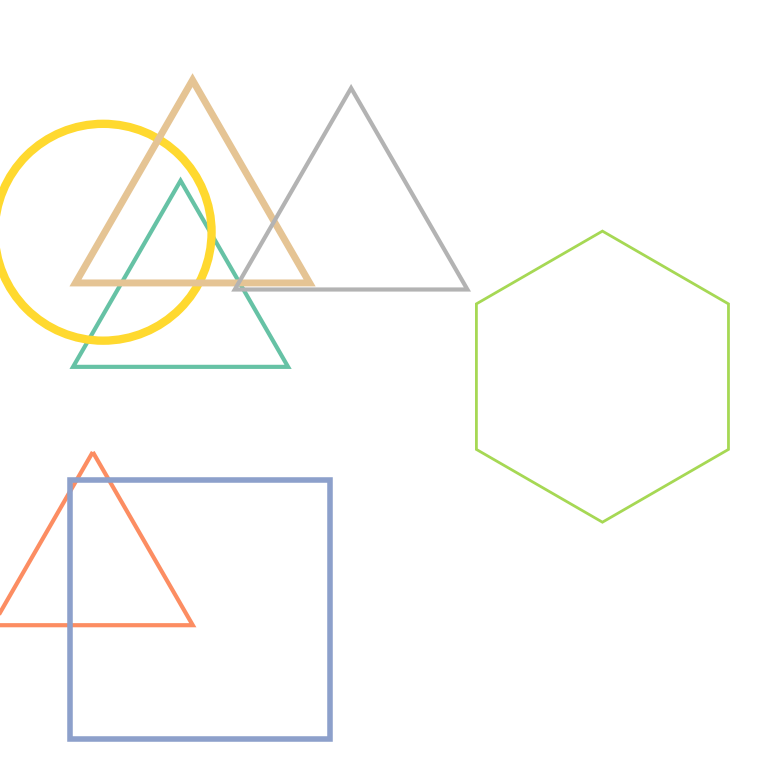[{"shape": "triangle", "thickness": 1.5, "radius": 0.81, "center": [0.235, 0.604]}, {"shape": "triangle", "thickness": 1.5, "radius": 0.75, "center": [0.121, 0.263]}, {"shape": "square", "thickness": 2, "radius": 0.84, "center": [0.259, 0.208]}, {"shape": "hexagon", "thickness": 1, "radius": 0.95, "center": [0.782, 0.511]}, {"shape": "circle", "thickness": 3, "radius": 0.7, "center": [0.134, 0.698]}, {"shape": "triangle", "thickness": 2.5, "radius": 0.88, "center": [0.25, 0.72]}, {"shape": "triangle", "thickness": 1.5, "radius": 0.87, "center": [0.456, 0.711]}]